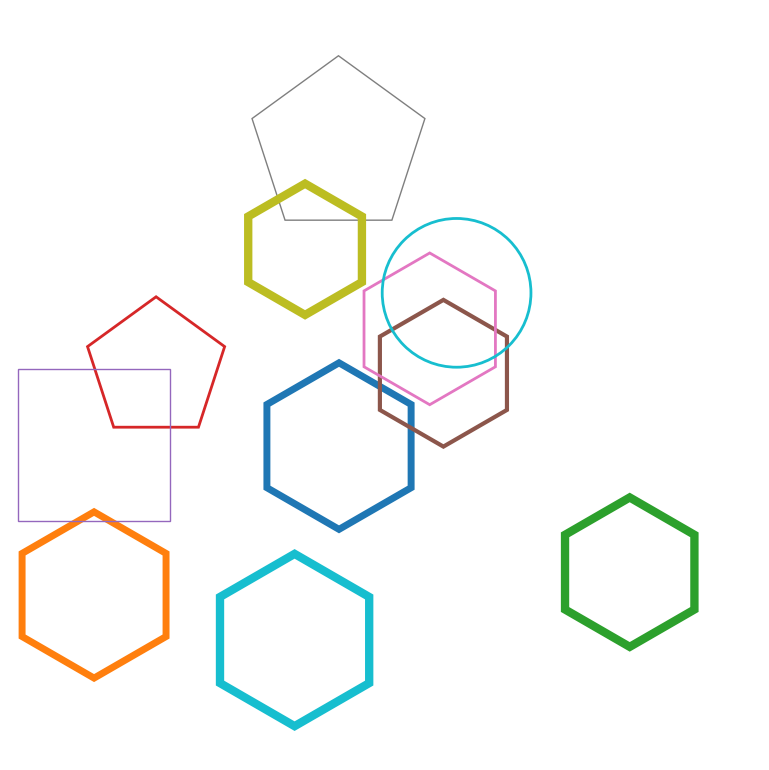[{"shape": "hexagon", "thickness": 2.5, "radius": 0.54, "center": [0.44, 0.421]}, {"shape": "hexagon", "thickness": 2.5, "radius": 0.54, "center": [0.122, 0.227]}, {"shape": "hexagon", "thickness": 3, "radius": 0.49, "center": [0.818, 0.257]}, {"shape": "pentagon", "thickness": 1, "radius": 0.47, "center": [0.203, 0.521]}, {"shape": "square", "thickness": 0.5, "radius": 0.49, "center": [0.123, 0.423]}, {"shape": "hexagon", "thickness": 1.5, "radius": 0.48, "center": [0.576, 0.515]}, {"shape": "hexagon", "thickness": 1, "radius": 0.49, "center": [0.558, 0.573]}, {"shape": "pentagon", "thickness": 0.5, "radius": 0.59, "center": [0.44, 0.81]}, {"shape": "hexagon", "thickness": 3, "radius": 0.43, "center": [0.396, 0.676]}, {"shape": "circle", "thickness": 1, "radius": 0.48, "center": [0.593, 0.62]}, {"shape": "hexagon", "thickness": 3, "radius": 0.56, "center": [0.383, 0.169]}]